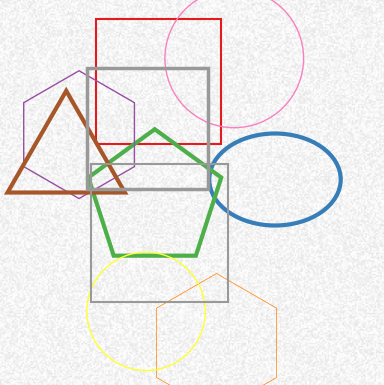[{"shape": "square", "thickness": 1.5, "radius": 0.81, "center": [0.412, 0.788]}, {"shape": "oval", "thickness": 3, "radius": 0.85, "center": [0.714, 0.534]}, {"shape": "pentagon", "thickness": 3, "radius": 0.91, "center": [0.402, 0.483]}, {"shape": "hexagon", "thickness": 1, "radius": 0.83, "center": [0.205, 0.65]}, {"shape": "hexagon", "thickness": 0.5, "radius": 0.9, "center": [0.562, 0.11]}, {"shape": "circle", "thickness": 1, "radius": 0.77, "center": [0.379, 0.191]}, {"shape": "triangle", "thickness": 3, "radius": 0.88, "center": [0.172, 0.588]}, {"shape": "circle", "thickness": 1, "radius": 0.9, "center": [0.608, 0.848]}, {"shape": "square", "thickness": 1.5, "radius": 0.89, "center": [0.414, 0.395]}, {"shape": "square", "thickness": 2.5, "radius": 0.79, "center": [0.383, 0.666]}]